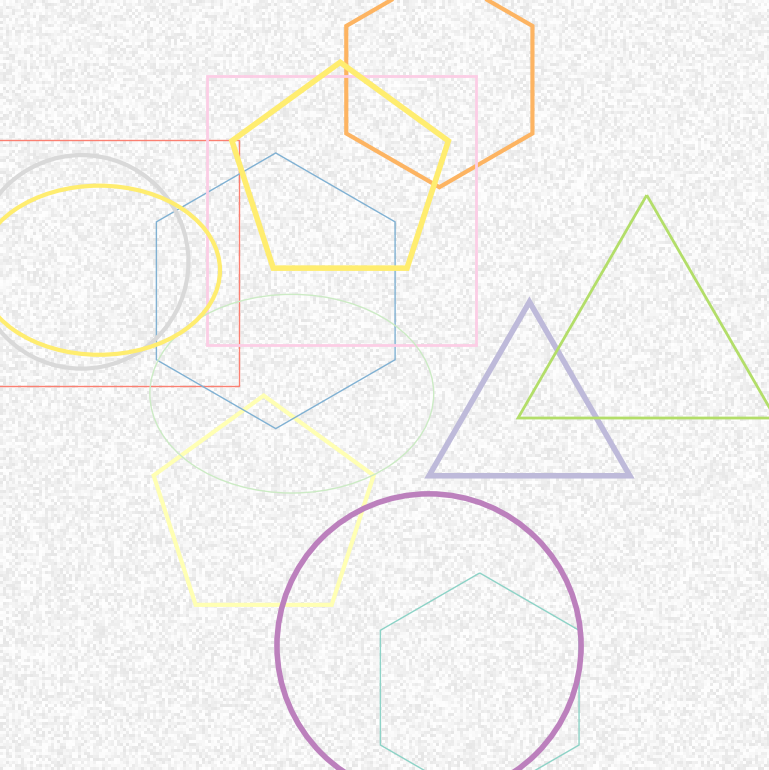[{"shape": "hexagon", "thickness": 0.5, "radius": 0.74, "center": [0.623, 0.107]}, {"shape": "pentagon", "thickness": 1.5, "radius": 0.75, "center": [0.342, 0.336]}, {"shape": "triangle", "thickness": 2, "radius": 0.75, "center": [0.688, 0.457]}, {"shape": "square", "thickness": 0.5, "radius": 0.8, "center": [0.151, 0.659]}, {"shape": "hexagon", "thickness": 0.5, "radius": 0.89, "center": [0.358, 0.622]}, {"shape": "hexagon", "thickness": 1.5, "radius": 0.7, "center": [0.571, 0.896]}, {"shape": "triangle", "thickness": 1, "radius": 0.96, "center": [0.84, 0.554]}, {"shape": "square", "thickness": 1, "radius": 0.87, "center": [0.444, 0.726]}, {"shape": "circle", "thickness": 1.5, "radius": 0.69, "center": [0.106, 0.66]}, {"shape": "circle", "thickness": 2, "radius": 0.99, "center": [0.557, 0.161]}, {"shape": "oval", "thickness": 0.5, "radius": 0.92, "center": [0.379, 0.489]}, {"shape": "pentagon", "thickness": 2, "radius": 0.74, "center": [0.442, 0.771]}, {"shape": "oval", "thickness": 1.5, "radius": 0.78, "center": [0.129, 0.649]}]